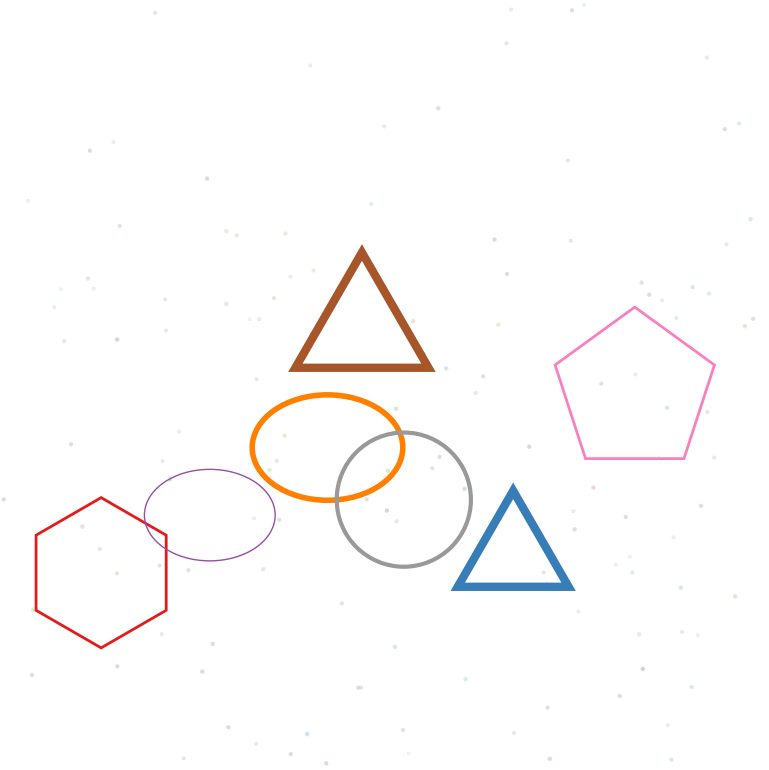[{"shape": "hexagon", "thickness": 1, "radius": 0.49, "center": [0.131, 0.256]}, {"shape": "triangle", "thickness": 3, "radius": 0.42, "center": [0.666, 0.279]}, {"shape": "oval", "thickness": 0.5, "radius": 0.42, "center": [0.272, 0.331]}, {"shape": "oval", "thickness": 2, "radius": 0.49, "center": [0.425, 0.419]}, {"shape": "triangle", "thickness": 3, "radius": 0.5, "center": [0.47, 0.572]}, {"shape": "pentagon", "thickness": 1, "radius": 0.54, "center": [0.824, 0.492]}, {"shape": "circle", "thickness": 1.5, "radius": 0.44, "center": [0.524, 0.351]}]